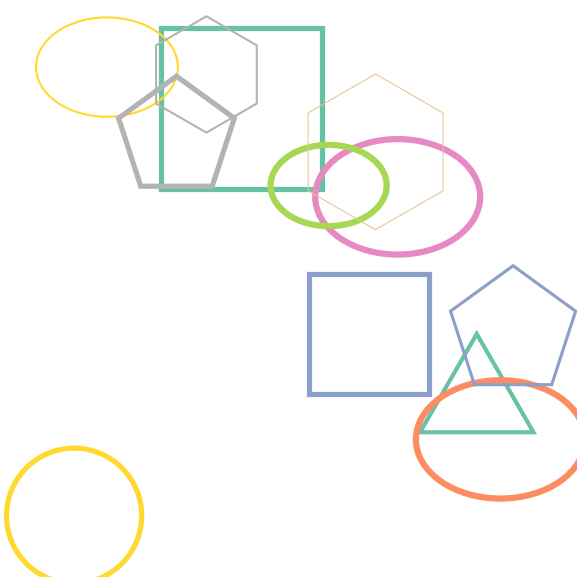[{"shape": "square", "thickness": 2.5, "radius": 0.69, "center": [0.418, 0.811]}, {"shape": "triangle", "thickness": 2, "radius": 0.57, "center": [0.826, 0.307]}, {"shape": "oval", "thickness": 3, "radius": 0.73, "center": [0.866, 0.238]}, {"shape": "pentagon", "thickness": 1.5, "radius": 0.57, "center": [0.888, 0.425]}, {"shape": "square", "thickness": 2.5, "radius": 0.52, "center": [0.639, 0.421]}, {"shape": "oval", "thickness": 3, "radius": 0.71, "center": [0.689, 0.658]}, {"shape": "oval", "thickness": 3, "radius": 0.5, "center": [0.569, 0.678]}, {"shape": "oval", "thickness": 1, "radius": 0.61, "center": [0.185, 0.883]}, {"shape": "circle", "thickness": 2.5, "radius": 0.59, "center": [0.128, 0.106]}, {"shape": "hexagon", "thickness": 0.5, "radius": 0.67, "center": [0.65, 0.736]}, {"shape": "hexagon", "thickness": 1, "radius": 0.5, "center": [0.357, 0.87]}, {"shape": "pentagon", "thickness": 2.5, "radius": 0.53, "center": [0.306, 0.762]}]